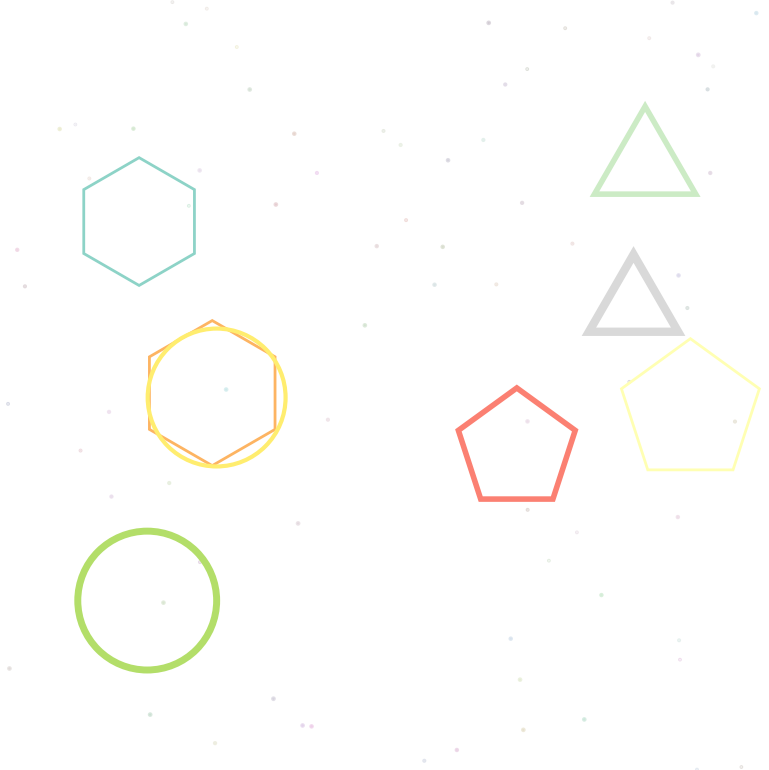[{"shape": "hexagon", "thickness": 1, "radius": 0.41, "center": [0.181, 0.712]}, {"shape": "pentagon", "thickness": 1, "radius": 0.47, "center": [0.897, 0.466]}, {"shape": "pentagon", "thickness": 2, "radius": 0.4, "center": [0.671, 0.416]}, {"shape": "hexagon", "thickness": 1, "radius": 0.47, "center": [0.276, 0.489]}, {"shape": "circle", "thickness": 2.5, "radius": 0.45, "center": [0.191, 0.22]}, {"shape": "triangle", "thickness": 3, "radius": 0.33, "center": [0.823, 0.603]}, {"shape": "triangle", "thickness": 2, "radius": 0.38, "center": [0.838, 0.786]}, {"shape": "circle", "thickness": 1.5, "radius": 0.45, "center": [0.281, 0.484]}]